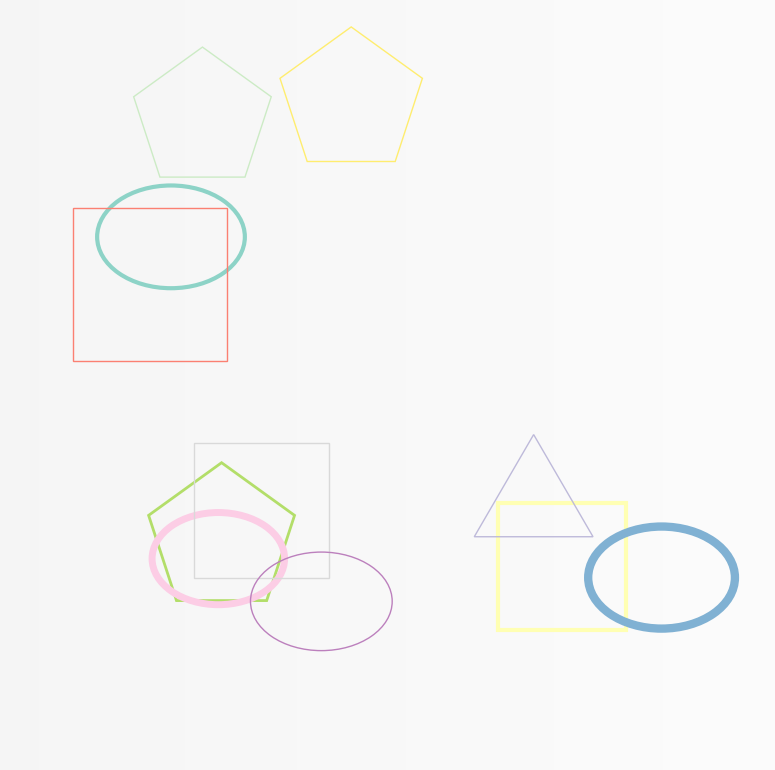[{"shape": "oval", "thickness": 1.5, "radius": 0.48, "center": [0.221, 0.692]}, {"shape": "square", "thickness": 1.5, "radius": 0.41, "center": [0.725, 0.264]}, {"shape": "triangle", "thickness": 0.5, "radius": 0.44, "center": [0.689, 0.347]}, {"shape": "square", "thickness": 0.5, "radius": 0.49, "center": [0.194, 0.631]}, {"shape": "oval", "thickness": 3, "radius": 0.47, "center": [0.854, 0.25]}, {"shape": "pentagon", "thickness": 1, "radius": 0.49, "center": [0.286, 0.3]}, {"shape": "oval", "thickness": 2.5, "radius": 0.43, "center": [0.282, 0.275]}, {"shape": "square", "thickness": 0.5, "radius": 0.44, "center": [0.337, 0.337]}, {"shape": "oval", "thickness": 0.5, "radius": 0.46, "center": [0.415, 0.219]}, {"shape": "pentagon", "thickness": 0.5, "radius": 0.47, "center": [0.261, 0.846]}, {"shape": "pentagon", "thickness": 0.5, "radius": 0.48, "center": [0.453, 0.868]}]